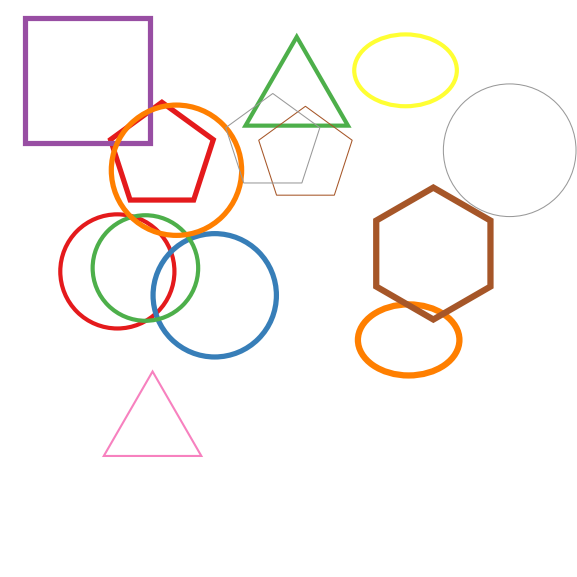[{"shape": "circle", "thickness": 2, "radius": 0.49, "center": [0.203, 0.529]}, {"shape": "pentagon", "thickness": 2.5, "radius": 0.47, "center": [0.28, 0.728]}, {"shape": "circle", "thickness": 2.5, "radius": 0.53, "center": [0.372, 0.488]}, {"shape": "triangle", "thickness": 2, "radius": 0.51, "center": [0.514, 0.833]}, {"shape": "circle", "thickness": 2, "radius": 0.46, "center": [0.252, 0.535]}, {"shape": "square", "thickness": 2.5, "radius": 0.54, "center": [0.152, 0.86]}, {"shape": "oval", "thickness": 3, "radius": 0.44, "center": [0.708, 0.411]}, {"shape": "circle", "thickness": 2.5, "radius": 0.56, "center": [0.306, 0.704]}, {"shape": "oval", "thickness": 2, "radius": 0.44, "center": [0.702, 0.877]}, {"shape": "hexagon", "thickness": 3, "radius": 0.57, "center": [0.75, 0.56]}, {"shape": "pentagon", "thickness": 0.5, "radius": 0.43, "center": [0.529, 0.73]}, {"shape": "triangle", "thickness": 1, "radius": 0.49, "center": [0.264, 0.258]}, {"shape": "pentagon", "thickness": 0.5, "radius": 0.43, "center": [0.472, 0.752]}, {"shape": "circle", "thickness": 0.5, "radius": 0.57, "center": [0.883, 0.739]}]